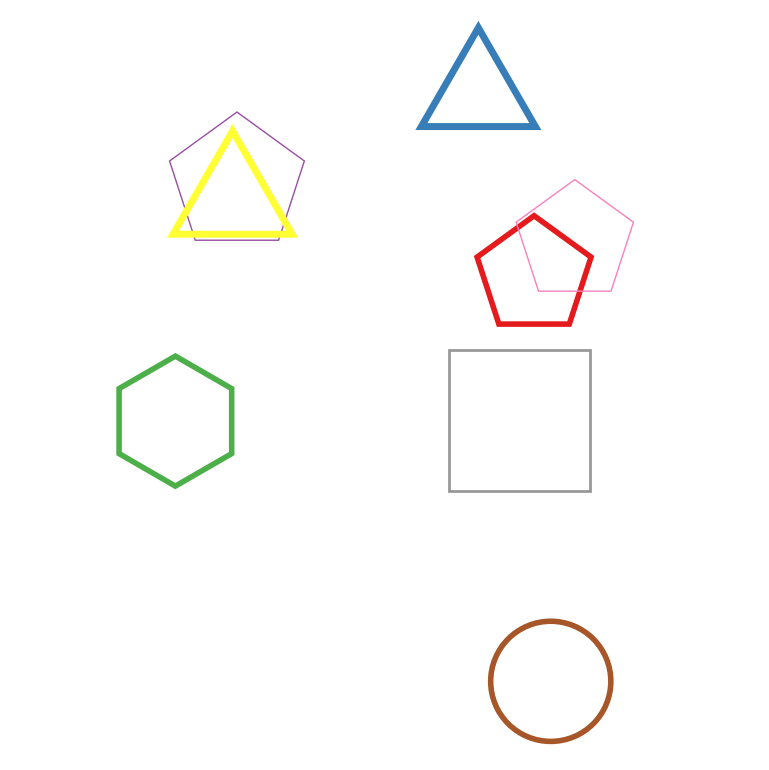[{"shape": "pentagon", "thickness": 2, "radius": 0.39, "center": [0.694, 0.642]}, {"shape": "triangle", "thickness": 2.5, "radius": 0.43, "center": [0.621, 0.878]}, {"shape": "hexagon", "thickness": 2, "radius": 0.42, "center": [0.228, 0.453]}, {"shape": "pentagon", "thickness": 0.5, "radius": 0.46, "center": [0.308, 0.762]}, {"shape": "triangle", "thickness": 2.5, "radius": 0.45, "center": [0.302, 0.74]}, {"shape": "circle", "thickness": 2, "radius": 0.39, "center": [0.715, 0.115]}, {"shape": "pentagon", "thickness": 0.5, "radius": 0.4, "center": [0.746, 0.687]}, {"shape": "square", "thickness": 1, "radius": 0.46, "center": [0.674, 0.454]}]